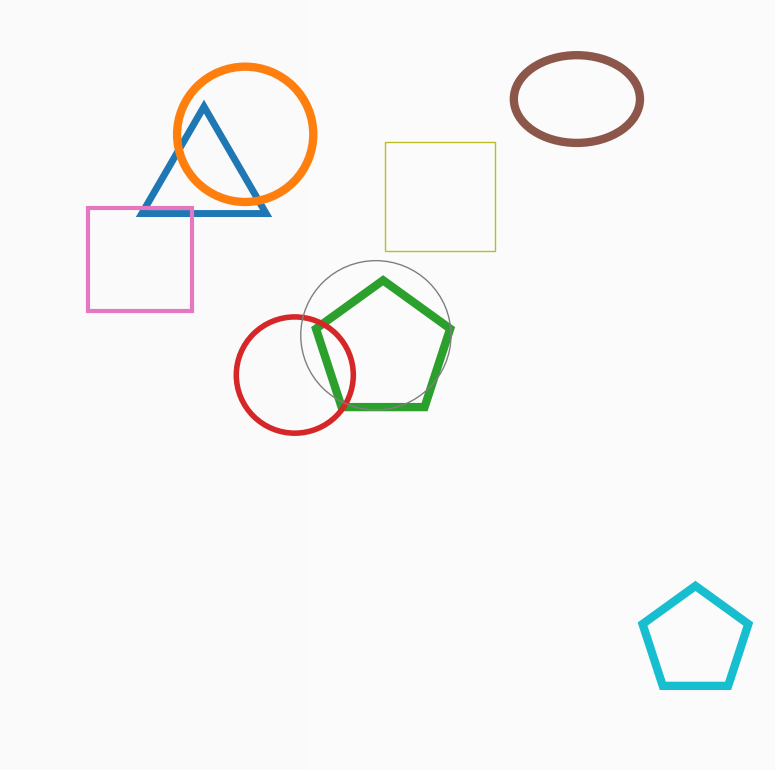[{"shape": "triangle", "thickness": 2.5, "radius": 0.46, "center": [0.263, 0.769]}, {"shape": "circle", "thickness": 3, "radius": 0.44, "center": [0.316, 0.826]}, {"shape": "pentagon", "thickness": 3, "radius": 0.46, "center": [0.494, 0.545]}, {"shape": "circle", "thickness": 2, "radius": 0.38, "center": [0.38, 0.513]}, {"shape": "oval", "thickness": 3, "radius": 0.41, "center": [0.744, 0.871]}, {"shape": "square", "thickness": 1.5, "radius": 0.34, "center": [0.181, 0.663]}, {"shape": "circle", "thickness": 0.5, "radius": 0.48, "center": [0.485, 0.565]}, {"shape": "square", "thickness": 0.5, "radius": 0.35, "center": [0.568, 0.745]}, {"shape": "pentagon", "thickness": 3, "radius": 0.36, "center": [0.897, 0.167]}]